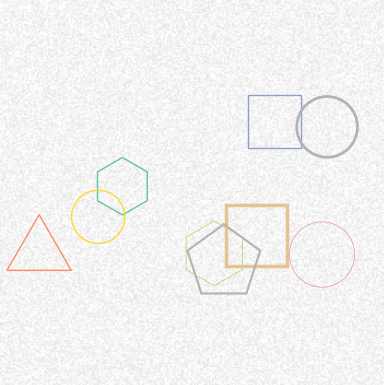[{"shape": "hexagon", "thickness": 1, "radius": 0.37, "center": [0.318, 0.516]}, {"shape": "triangle", "thickness": 1, "radius": 0.48, "center": [0.102, 0.346]}, {"shape": "square", "thickness": 1, "radius": 0.34, "center": [0.713, 0.684]}, {"shape": "circle", "thickness": 0.5, "radius": 0.42, "center": [0.837, 0.339]}, {"shape": "hexagon", "thickness": 0.5, "radius": 0.42, "center": [0.556, 0.342]}, {"shape": "circle", "thickness": 1, "radius": 0.35, "center": [0.255, 0.437]}, {"shape": "square", "thickness": 2.5, "radius": 0.4, "center": [0.667, 0.388]}, {"shape": "pentagon", "thickness": 1.5, "radius": 0.5, "center": [0.581, 0.318]}, {"shape": "circle", "thickness": 2, "radius": 0.39, "center": [0.85, 0.67]}]